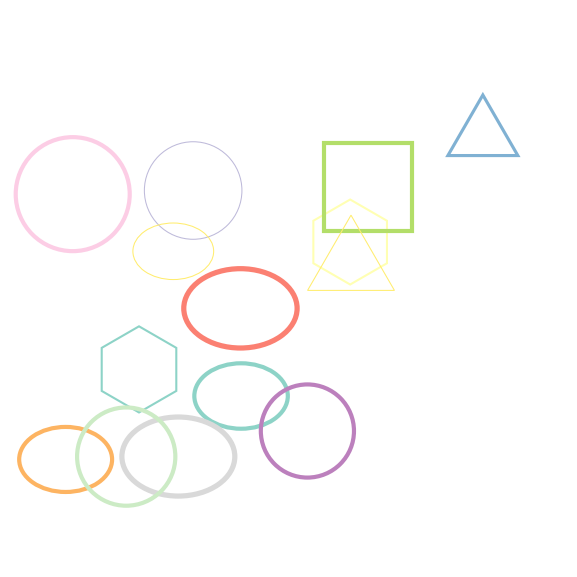[{"shape": "hexagon", "thickness": 1, "radius": 0.37, "center": [0.241, 0.359]}, {"shape": "oval", "thickness": 2, "radius": 0.4, "center": [0.417, 0.313]}, {"shape": "hexagon", "thickness": 1, "radius": 0.37, "center": [0.606, 0.58]}, {"shape": "circle", "thickness": 0.5, "radius": 0.42, "center": [0.334, 0.669]}, {"shape": "oval", "thickness": 2.5, "radius": 0.49, "center": [0.416, 0.465]}, {"shape": "triangle", "thickness": 1.5, "radius": 0.35, "center": [0.836, 0.765]}, {"shape": "oval", "thickness": 2, "radius": 0.4, "center": [0.114, 0.204]}, {"shape": "square", "thickness": 2, "radius": 0.38, "center": [0.637, 0.675]}, {"shape": "circle", "thickness": 2, "radius": 0.49, "center": [0.126, 0.663]}, {"shape": "oval", "thickness": 2.5, "radius": 0.49, "center": [0.309, 0.209]}, {"shape": "circle", "thickness": 2, "radius": 0.4, "center": [0.532, 0.253]}, {"shape": "circle", "thickness": 2, "radius": 0.43, "center": [0.219, 0.209]}, {"shape": "oval", "thickness": 0.5, "radius": 0.35, "center": [0.3, 0.564]}, {"shape": "triangle", "thickness": 0.5, "radius": 0.43, "center": [0.608, 0.54]}]